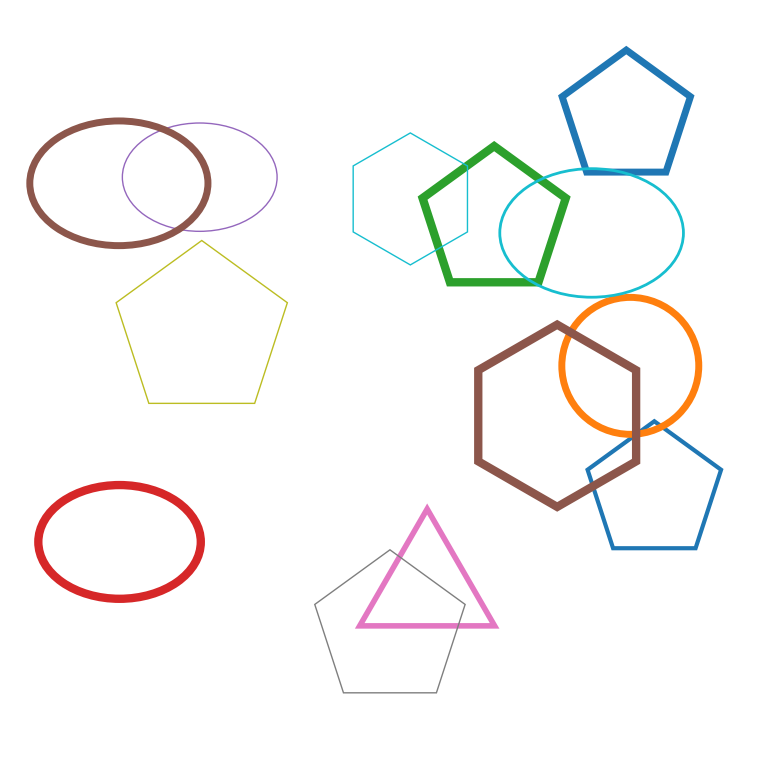[{"shape": "pentagon", "thickness": 1.5, "radius": 0.46, "center": [0.85, 0.362]}, {"shape": "pentagon", "thickness": 2.5, "radius": 0.44, "center": [0.813, 0.847]}, {"shape": "circle", "thickness": 2.5, "radius": 0.44, "center": [0.819, 0.525]}, {"shape": "pentagon", "thickness": 3, "radius": 0.49, "center": [0.642, 0.712]}, {"shape": "oval", "thickness": 3, "radius": 0.53, "center": [0.155, 0.296]}, {"shape": "oval", "thickness": 0.5, "radius": 0.5, "center": [0.259, 0.77]}, {"shape": "oval", "thickness": 2.5, "radius": 0.58, "center": [0.154, 0.762]}, {"shape": "hexagon", "thickness": 3, "radius": 0.59, "center": [0.724, 0.46]}, {"shape": "triangle", "thickness": 2, "radius": 0.51, "center": [0.555, 0.238]}, {"shape": "pentagon", "thickness": 0.5, "radius": 0.51, "center": [0.506, 0.183]}, {"shape": "pentagon", "thickness": 0.5, "radius": 0.58, "center": [0.262, 0.571]}, {"shape": "oval", "thickness": 1, "radius": 0.6, "center": [0.768, 0.697]}, {"shape": "hexagon", "thickness": 0.5, "radius": 0.43, "center": [0.533, 0.742]}]